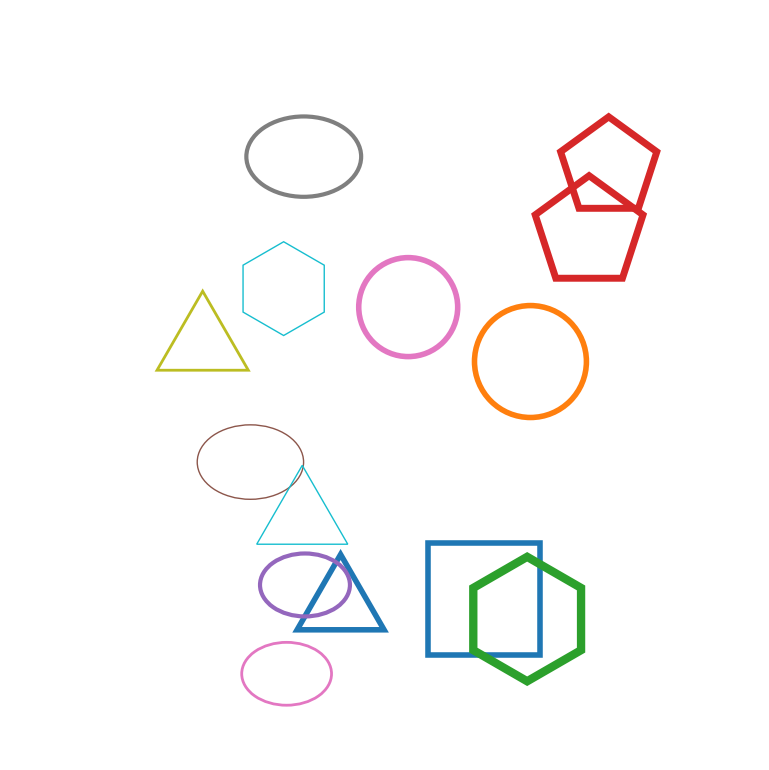[{"shape": "square", "thickness": 2, "radius": 0.36, "center": [0.628, 0.222]}, {"shape": "triangle", "thickness": 2, "radius": 0.33, "center": [0.442, 0.215]}, {"shape": "circle", "thickness": 2, "radius": 0.36, "center": [0.689, 0.53]}, {"shape": "hexagon", "thickness": 3, "radius": 0.4, "center": [0.685, 0.196]}, {"shape": "pentagon", "thickness": 2.5, "radius": 0.33, "center": [0.791, 0.783]}, {"shape": "pentagon", "thickness": 2.5, "radius": 0.37, "center": [0.765, 0.698]}, {"shape": "oval", "thickness": 1.5, "radius": 0.29, "center": [0.396, 0.24]}, {"shape": "oval", "thickness": 0.5, "radius": 0.35, "center": [0.325, 0.4]}, {"shape": "circle", "thickness": 2, "radius": 0.32, "center": [0.53, 0.601]}, {"shape": "oval", "thickness": 1, "radius": 0.29, "center": [0.372, 0.125]}, {"shape": "oval", "thickness": 1.5, "radius": 0.37, "center": [0.394, 0.797]}, {"shape": "triangle", "thickness": 1, "radius": 0.34, "center": [0.263, 0.553]}, {"shape": "triangle", "thickness": 0.5, "radius": 0.34, "center": [0.393, 0.327]}, {"shape": "hexagon", "thickness": 0.5, "radius": 0.3, "center": [0.368, 0.625]}]